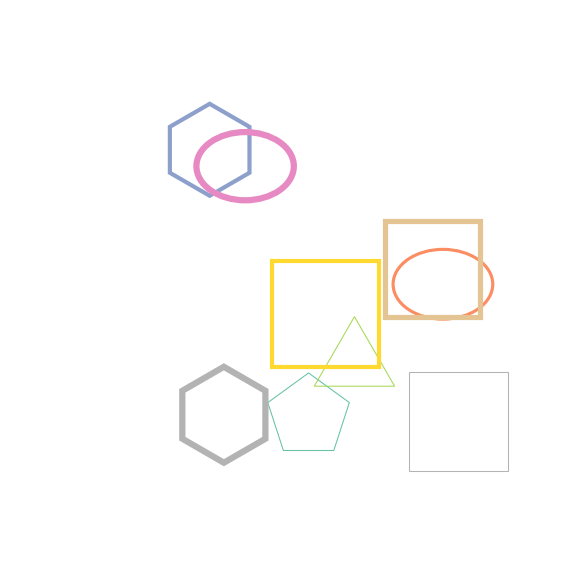[{"shape": "pentagon", "thickness": 0.5, "radius": 0.37, "center": [0.534, 0.279]}, {"shape": "oval", "thickness": 1.5, "radius": 0.43, "center": [0.767, 0.507]}, {"shape": "hexagon", "thickness": 2, "radius": 0.4, "center": [0.363, 0.74]}, {"shape": "oval", "thickness": 3, "radius": 0.42, "center": [0.424, 0.711]}, {"shape": "triangle", "thickness": 0.5, "radius": 0.4, "center": [0.614, 0.371]}, {"shape": "square", "thickness": 2, "radius": 0.46, "center": [0.564, 0.456]}, {"shape": "square", "thickness": 2.5, "radius": 0.41, "center": [0.749, 0.533]}, {"shape": "square", "thickness": 0.5, "radius": 0.43, "center": [0.793, 0.269]}, {"shape": "hexagon", "thickness": 3, "radius": 0.42, "center": [0.388, 0.281]}]